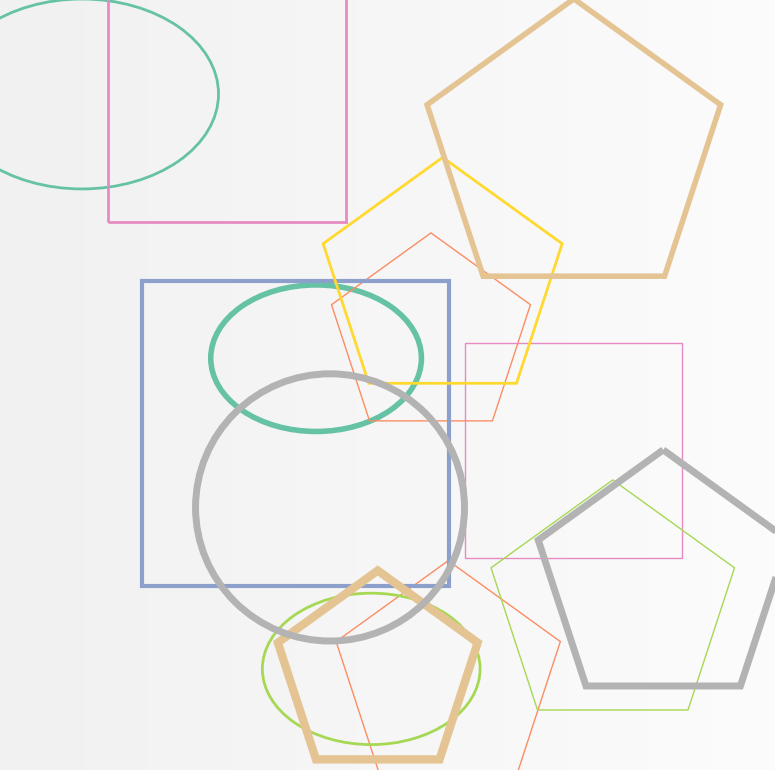[{"shape": "oval", "thickness": 2, "radius": 0.68, "center": [0.408, 0.535]}, {"shape": "oval", "thickness": 1, "radius": 0.88, "center": [0.106, 0.878]}, {"shape": "pentagon", "thickness": 0.5, "radius": 0.76, "center": [0.578, 0.12]}, {"shape": "pentagon", "thickness": 0.5, "radius": 0.67, "center": [0.556, 0.563]}, {"shape": "square", "thickness": 1.5, "radius": 0.99, "center": [0.381, 0.437]}, {"shape": "square", "thickness": 1, "radius": 0.77, "center": [0.292, 0.865]}, {"shape": "square", "thickness": 0.5, "radius": 0.7, "center": [0.74, 0.415]}, {"shape": "oval", "thickness": 1, "radius": 0.7, "center": [0.479, 0.131]}, {"shape": "pentagon", "thickness": 0.5, "radius": 0.83, "center": [0.791, 0.212]}, {"shape": "pentagon", "thickness": 1, "radius": 0.81, "center": [0.571, 0.633]}, {"shape": "pentagon", "thickness": 2, "radius": 1.0, "center": [0.74, 0.802]}, {"shape": "pentagon", "thickness": 3, "radius": 0.68, "center": [0.487, 0.123]}, {"shape": "circle", "thickness": 2.5, "radius": 0.87, "center": [0.426, 0.341]}, {"shape": "pentagon", "thickness": 2.5, "radius": 0.85, "center": [0.856, 0.246]}]